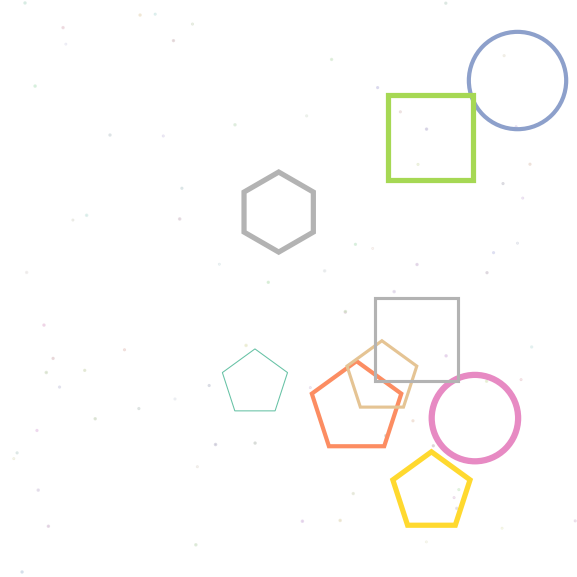[{"shape": "pentagon", "thickness": 0.5, "radius": 0.3, "center": [0.441, 0.336]}, {"shape": "pentagon", "thickness": 2, "radius": 0.41, "center": [0.617, 0.292]}, {"shape": "circle", "thickness": 2, "radius": 0.42, "center": [0.896, 0.86]}, {"shape": "circle", "thickness": 3, "radius": 0.37, "center": [0.822, 0.275]}, {"shape": "square", "thickness": 2.5, "radius": 0.37, "center": [0.746, 0.761]}, {"shape": "pentagon", "thickness": 2.5, "radius": 0.35, "center": [0.747, 0.146]}, {"shape": "pentagon", "thickness": 1.5, "radius": 0.32, "center": [0.661, 0.346]}, {"shape": "hexagon", "thickness": 2.5, "radius": 0.35, "center": [0.483, 0.632]}, {"shape": "square", "thickness": 1.5, "radius": 0.36, "center": [0.721, 0.412]}]